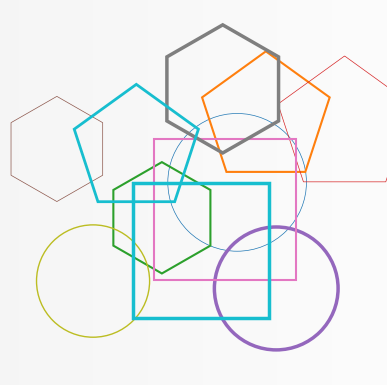[{"shape": "circle", "thickness": 0.5, "radius": 0.89, "center": [0.612, 0.526]}, {"shape": "pentagon", "thickness": 1.5, "radius": 0.87, "center": [0.686, 0.694]}, {"shape": "hexagon", "thickness": 1.5, "radius": 0.72, "center": [0.418, 0.434]}, {"shape": "pentagon", "thickness": 0.5, "radius": 0.9, "center": [0.889, 0.674]}, {"shape": "circle", "thickness": 2.5, "radius": 0.8, "center": [0.713, 0.251]}, {"shape": "hexagon", "thickness": 0.5, "radius": 0.68, "center": [0.147, 0.613]}, {"shape": "square", "thickness": 1.5, "radius": 0.91, "center": [0.581, 0.457]}, {"shape": "hexagon", "thickness": 2.5, "radius": 0.83, "center": [0.575, 0.769]}, {"shape": "circle", "thickness": 1, "radius": 0.73, "center": [0.24, 0.27]}, {"shape": "pentagon", "thickness": 2, "radius": 0.84, "center": [0.352, 0.612]}, {"shape": "square", "thickness": 2.5, "radius": 0.87, "center": [0.519, 0.349]}]